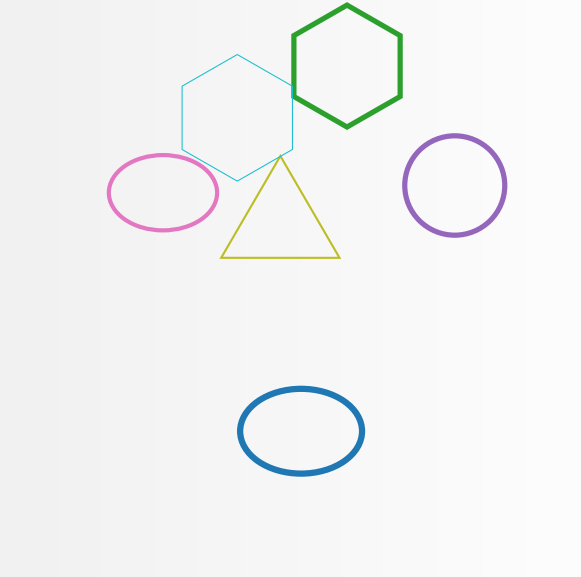[{"shape": "oval", "thickness": 3, "radius": 0.52, "center": [0.518, 0.252]}, {"shape": "hexagon", "thickness": 2.5, "radius": 0.53, "center": [0.597, 0.885]}, {"shape": "circle", "thickness": 2.5, "radius": 0.43, "center": [0.782, 0.678]}, {"shape": "oval", "thickness": 2, "radius": 0.47, "center": [0.28, 0.665]}, {"shape": "triangle", "thickness": 1, "radius": 0.59, "center": [0.482, 0.611]}, {"shape": "hexagon", "thickness": 0.5, "radius": 0.55, "center": [0.408, 0.795]}]